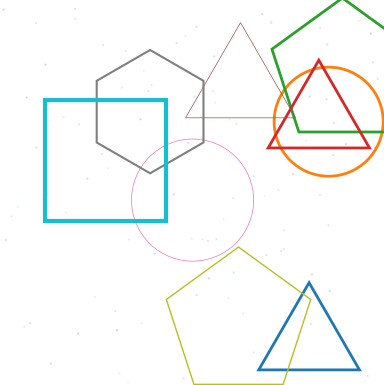[{"shape": "triangle", "thickness": 2, "radius": 0.76, "center": [0.803, 0.115]}, {"shape": "circle", "thickness": 2, "radius": 0.71, "center": [0.854, 0.684]}, {"shape": "pentagon", "thickness": 2, "radius": 0.96, "center": [0.889, 0.813]}, {"shape": "triangle", "thickness": 2, "radius": 0.76, "center": [0.828, 0.692]}, {"shape": "triangle", "thickness": 0.5, "radius": 0.82, "center": [0.625, 0.776]}, {"shape": "circle", "thickness": 0.5, "radius": 0.79, "center": [0.5, 0.48]}, {"shape": "hexagon", "thickness": 1.5, "radius": 0.8, "center": [0.39, 0.71]}, {"shape": "pentagon", "thickness": 1, "radius": 0.99, "center": [0.62, 0.161]}, {"shape": "square", "thickness": 3, "radius": 0.78, "center": [0.273, 0.583]}]